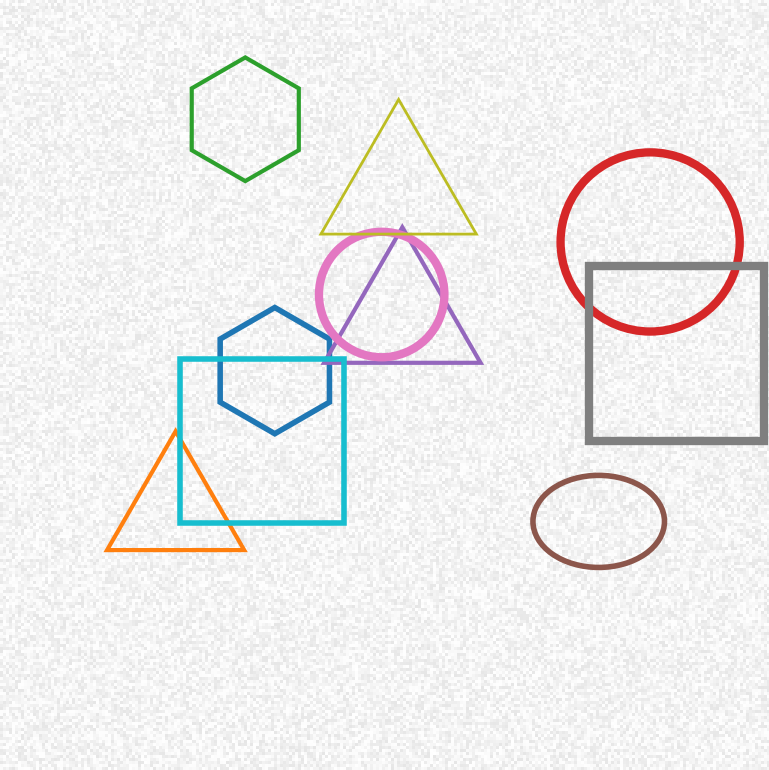[{"shape": "hexagon", "thickness": 2, "radius": 0.41, "center": [0.357, 0.519]}, {"shape": "triangle", "thickness": 1.5, "radius": 0.51, "center": [0.228, 0.337]}, {"shape": "hexagon", "thickness": 1.5, "radius": 0.4, "center": [0.319, 0.845]}, {"shape": "circle", "thickness": 3, "radius": 0.58, "center": [0.844, 0.686]}, {"shape": "triangle", "thickness": 1.5, "radius": 0.59, "center": [0.523, 0.587]}, {"shape": "oval", "thickness": 2, "radius": 0.43, "center": [0.778, 0.323]}, {"shape": "circle", "thickness": 3, "radius": 0.41, "center": [0.496, 0.618]}, {"shape": "square", "thickness": 3, "radius": 0.57, "center": [0.879, 0.541]}, {"shape": "triangle", "thickness": 1, "radius": 0.58, "center": [0.518, 0.754]}, {"shape": "square", "thickness": 2, "radius": 0.53, "center": [0.34, 0.428]}]